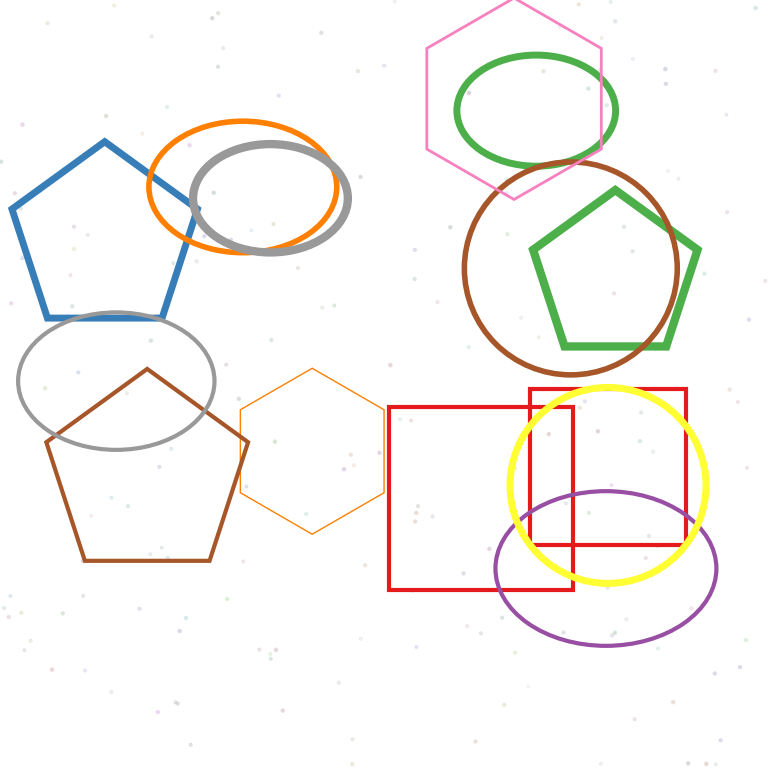[{"shape": "square", "thickness": 1.5, "radius": 0.51, "center": [0.789, 0.393]}, {"shape": "square", "thickness": 1.5, "radius": 0.6, "center": [0.625, 0.353]}, {"shape": "pentagon", "thickness": 2.5, "radius": 0.63, "center": [0.136, 0.689]}, {"shape": "pentagon", "thickness": 3, "radius": 0.56, "center": [0.799, 0.641]}, {"shape": "oval", "thickness": 2.5, "radius": 0.52, "center": [0.696, 0.856]}, {"shape": "oval", "thickness": 1.5, "radius": 0.72, "center": [0.787, 0.262]}, {"shape": "oval", "thickness": 2, "radius": 0.61, "center": [0.315, 0.757]}, {"shape": "hexagon", "thickness": 0.5, "radius": 0.54, "center": [0.405, 0.414]}, {"shape": "circle", "thickness": 2.5, "radius": 0.64, "center": [0.79, 0.37]}, {"shape": "pentagon", "thickness": 1.5, "radius": 0.69, "center": [0.191, 0.383]}, {"shape": "circle", "thickness": 2, "radius": 0.69, "center": [0.741, 0.651]}, {"shape": "hexagon", "thickness": 1, "radius": 0.65, "center": [0.668, 0.872]}, {"shape": "oval", "thickness": 3, "radius": 0.5, "center": [0.351, 0.743]}, {"shape": "oval", "thickness": 1.5, "radius": 0.64, "center": [0.151, 0.505]}]